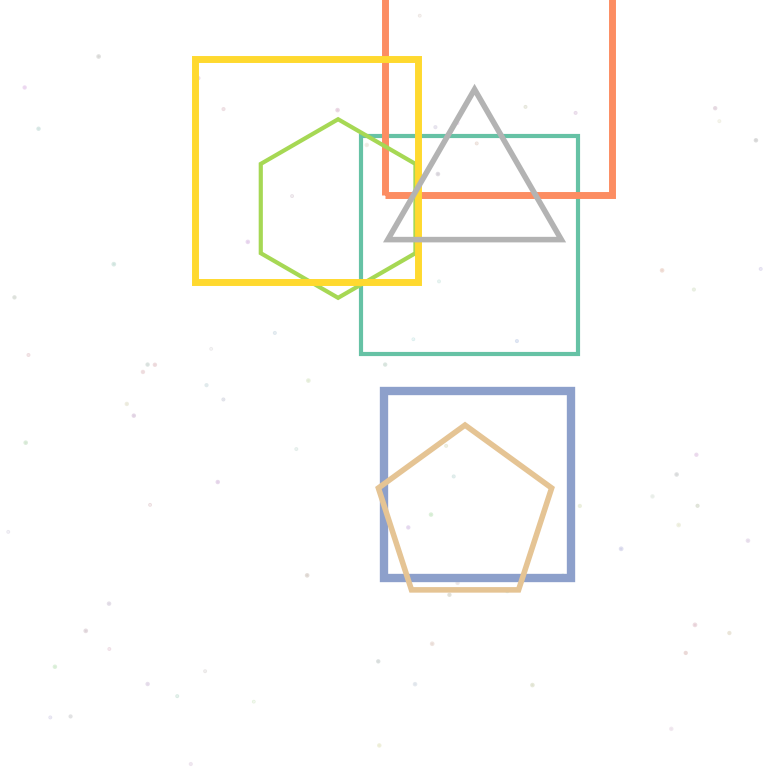[{"shape": "square", "thickness": 1.5, "radius": 0.71, "center": [0.61, 0.682]}, {"shape": "square", "thickness": 2.5, "radius": 0.74, "center": [0.647, 0.894]}, {"shape": "square", "thickness": 3, "radius": 0.61, "center": [0.62, 0.37]}, {"shape": "hexagon", "thickness": 1.5, "radius": 0.58, "center": [0.439, 0.729]}, {"shape": "square", "thickness": 2.5, "radius": 0.72, "center": [0.398, 0.779]}, {"shape": "pentagon", "thickness": 2, "radius": 0.59, "center": [0.604, 0.33]}, {"shape": "triangle", "thickness": 2, "radius": 0.65, "center": [0.616, 0.754]}]